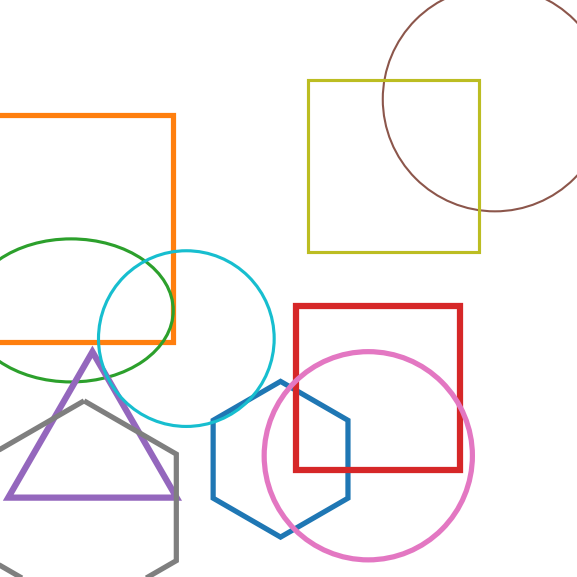[{"shape": "hexagon", "thickness": 2.5, "radius": 0.67, "center": [0.486, 0.204]}, {"shape": "square", "thickness": 2.5, "radius": 0.98, "center": [0.104, 0.604]}, {"shape": "oval", "thickness": 1.5, "radius": 0.88, "center": [0.123, 0.462]}, {"shape": "square", "thickness": 3, "radius": 0.71, "center": [0.655, 0.327]}, {"shape": "triangle", "thickness": 3, "radius": 0.84, "center": [0.16, 0.222]}, {"shape": "circle", "thickness": 1, "radius": 0.97, "center": [0.857, 0.827]}, {"shape": "circle", "thickness": 2.5, "radius": 0.9, "center": [0.638, 0.21]}, {"shape": "hexagon", "thickness": 2.5, "radius": 0.92, "center": [0.146, 0.121]}, {"shape": "square", "thickness": 1.5, "radius": 0.74, "center": [0.682, 0.711]}, {"shape": "circle", "thickness": 1.5, "radius": 0.76, "center": [0.323, 0.413]}]